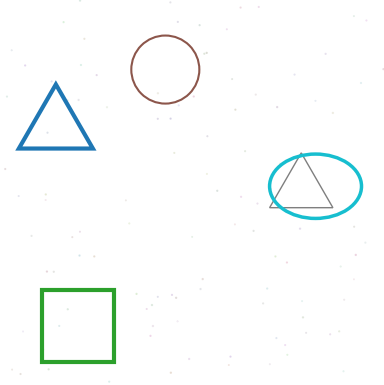[{"shape": "triangle", "thickness": 3, "radius": 0.56, "center": [0.145, 0.67]}, {"shape": "square", "thickness": 3, "radius": 0.47, "center": [0.202, 0.153]}, {"shape": "circle", "thickness": 1.5, "radius": 0.44, "center": [0.429, 0.819]}, {"shape": "triangle", "thickness": 1, "radius": 0.47, "center": [0.782, 0.508]}, {"shape": "oval", "thickness": 2.5, "radius": 0.6, "center": [0.82, 0.516]}]